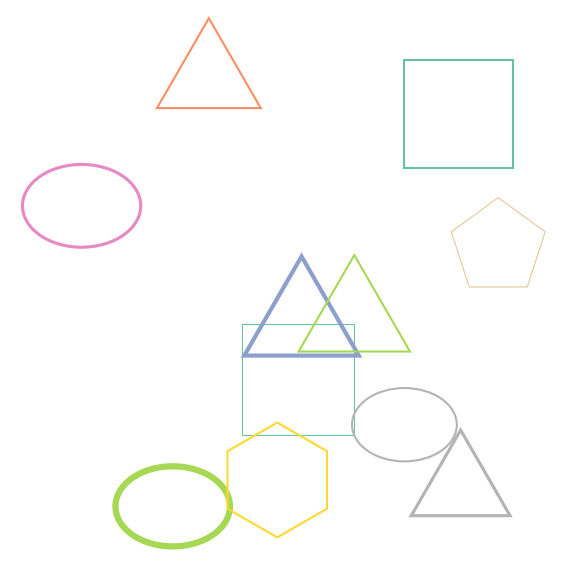[{"shape": "square", "thickness": 1, "radius": 0.47, "center": [0.794, 0.801]}, {"shape": "square", "thickness": 0.5, "radius": 0.48, "center": [0.516, 0.342]}, {"shape": "triangle", "thickness": 1, "radius": 0.52, "center": [0.362, 0.864]}, {"shape": "triangle", "thickness": 2, "radius": 0.57, "center": [0.522, 0.441]}, {"shape": "oval", "thickness": 1.5, "radius": 0.51, "center": [0.141, 0.643]}, {"shape": "triangle", "thickness": 1, "radius": 0.56, "center": [0.614, 0.446]}, {"shape": "oval", "thickness": 3, "radius": 0.5, "center": [0.299, 0.122]}, {"shape": "hexagon", "thickness": 1, "radius": 0.5, "center": [0.48, 0.168]}, {"shape": "pentagon", "thickness": 0.5, "radius": 0.43, "center": [0.863, 0.571]}, {"shape": "triangle", "thickness": 1.5, "radius": 0.49, "center": [0.798, 0.156]}, {"shape": "oval", "thickness": 1, "radius": 0.45, "center": [0.7, 0.264]}]